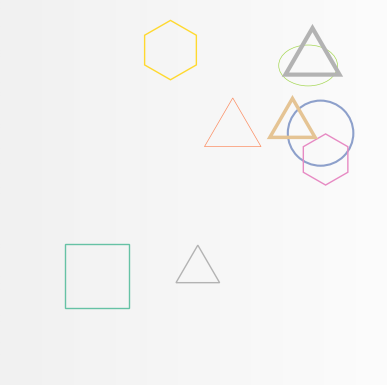[{"shape": "square", "thickness": 1, "radius": 0.42, "center": [0.25, 0.284]}, {"shape": "triangle", "thickness": 0.5, "radius": 0.42, "center": [0.601, 0.661]}, {"shape": "circle", "thickness": 1.5, "radius": 0.42, "center": [0.827, 0.654]}, {"shape": "hexagon", "thickness": 1, "radius": 0.33, "center": [0.84, 0.586]}, {"shape": "oval", "thickness": 0.5, "radius": 0.38, "center": [0.795, 0.83]}, {"shape": "hexagon", "thickness": 1, "radius": 0.39, "center": [0.44, 0.87]}, {"shape": "triangle", "thickness": 2.5, "radius": 0.34, "center": [0.755, 0.677]}, {"shape": "triangle", "thickness": 1, "radius": 0.32, "center": [0.51, 0.298]}, {"shape": "triangle", "thickness": 3, "radius": 0.4, "center": [0.806, 0.846]}]